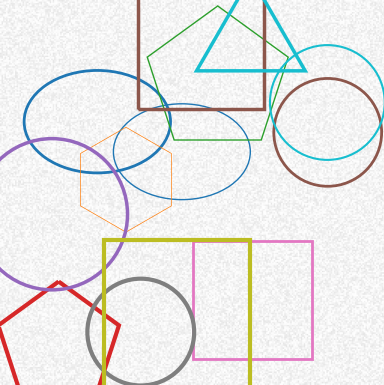[{"shape": "oval", "thickness": 1, "radius": 0.89, "center": [0.472, 0.606]}, {"shape": "oval", "thickness": 2, "radius": 0.95, "center": [0.253, 0.684]}, {"shape": "hexagon", "thickness": 0.5, "radius": 0.68, "center": [0.327, 0.533]}, {"shape": "pentagon", "thickness": 1, "radius": 0.96, "center": [0.565, 0.792]}, {"shape": "pentagon", "thickness": 3, "radius": 0.82, "center": [0.152, 0.104]}, {"shape": "circle", "thickness": 2.5, "radius": 0.98, "center": [0.135, 0.444]}, {"shape": "circle", "thickness": 2, "radius": 0.7, "center": [0.851, 0.656]}, {"shape": "square", "thickness": 2.5, "radius": 0.82, "center": [0.523, 0.881]}, {"shape": "square", "thickness": 2, "radius": 0.77, "center": [0.656, 0.221]}, {"shape": "circle", "thickness": 3, "radius": 0.69, "center": [0.366, 0.137]}, {"shape": "square", "thickness": 3, "radius": 0.95, "center": [0.46, 0.186]}, {"shape": "triangle", "thickness": 2.5, "radius": 0.81, "center": [0.652, 0.897]}, {"shape": "circle", "thickness": 1.5, "radius": 0.75, "center": [0.85, 0.734]}]